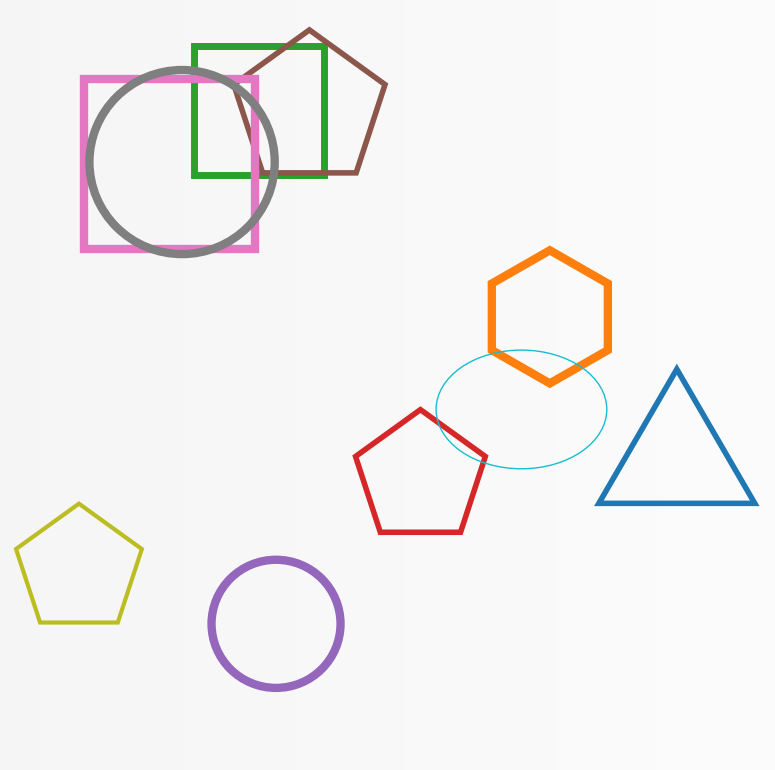[{"shape": "triangle", "thickness": 2, "radius": 0.58, "center": [0.873, 0.404]}, {"shape": "hexagon", "thickness": 3, "radius": 0.43, "center": [0.709, 0.589]}, {"shape": "square", "thickness": 2.5, "radius": 0.42, "center": [0.334, 0.856]}, {"shape": "pentagon", "thickness": 2, "radius": 0.44, "center": [0.543, 0.38]}, {"shape": "circle", "thickness": 3, "radius": 0.42, "center": [0.356, 0.19]}, {"shape": "pentagon", "thickness": 2, "radius": 0.51, "center": [0.399, 0.859]}, {"shape": "square", "thickness": 3, "radius": 0.55, "center": [0.219, 0.787]}, {"shape": "circle", "thickness": 3, "radius": 0.6, "center": [0.235, 0.79]}, {"shape": "pentagon", "thickness": 1.5, "radius": 0.43, "center": [0.102, 0.261]}, {"shape": "oval", "thickness": 0.5, "radius": 0.55, "center": [0.673, 0.468]}]